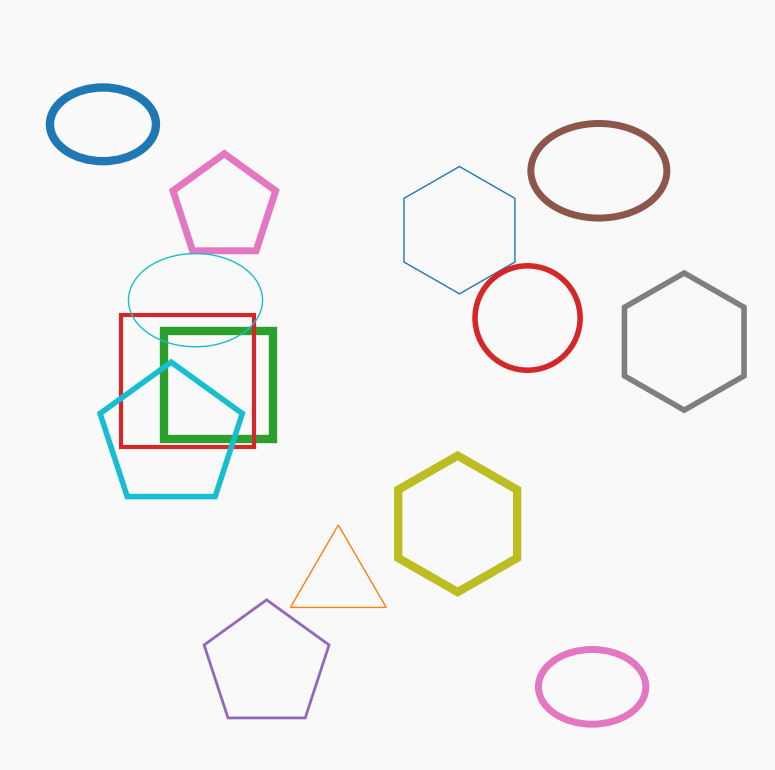[{"shape": "hexagon", "thickness": 0.5, "radius": 0.41, "center": [0.593, 0.701]}, {"shape": "oval", "thickness": 3, "radius": 0.34, "center": [0.133, 0.839]}, {"shape": "triangle", "thickness": 0.5, "radius": 0.36, "center": [0.437, 0.247]}, {"shape": "square", "thickness": 3, "radius": 0.35, "center": [0.281, 0.5]}, {"shape": "circle", "thickness": 2, "radius": 0.34, "center": [0.681, 0.587]}, {"shape": "square", "thickness": 1.5, "radius": 0.43, "center": [0.242, 0.505]}, {"shape": "pentagon", "thickness": 1, "radius": 0.42, "center": [0.344, 0.136]}, {"shape": "oval", "thickness": 2.5, "radius": 0.44, "center": [0.773, 0.778]}, {"shape": "oval", "thickness": 2.5, "radius": 0.35, "center": [0.764, 0.108]}, {"shape": "pentagon", "thickness": 2.5, "radius": 0.35, "center": [0.289, 0.731]}, {"shape": "hexagon", "thickness": 2, "radius": 0.45, "center": [0.883, 0.556]}, {"shape": "hexagon", "thickness": 3, "radius": 0.44, "center": [0.591, 0.32]}, {"shape": "pentagon", "thickness": 2, "radius": 0.48, "center": [0.221, 0.433]}, {"shape": "oval", "thickness": 0.5, "radius": 0.43, "center": [0.252, 0.61]}]